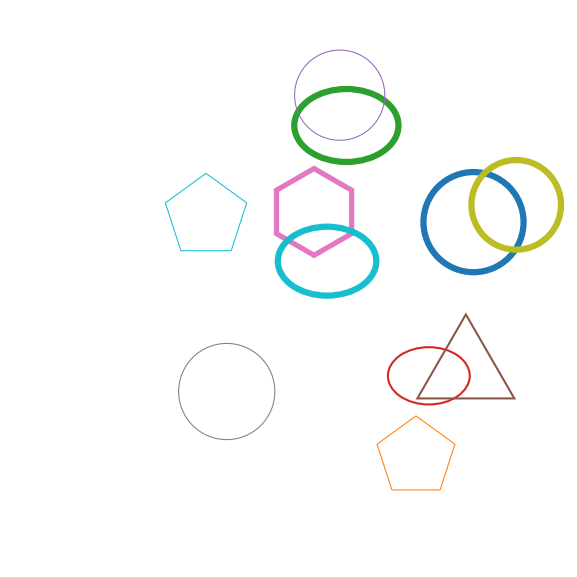[{"shape": "circle", "thickness": 3, "radius": 0.43, "center": [0.82, 0.614]}, {"shape": "pentagon", "thickness": 0.5, "radius": 0.35, "center": [0.72, 0.208]}, {"shape": "oval", "thickness": 3, "radius": 0.45, "center": [0.6, 0.782]}, {"shape": "oval", "thickness": 1, "radius": 0.35, "center": [0.743, 0.348]}, {"shape": "circle", "thickness": 0.5, "radius": 0.39, "center": [0.588, 0.834]}, {"shape": "triangle", "thickness": 1, "radius": 0.48, "center": [0.807, 0.358]}, {"shape": "hexagon", "thickness": 2.5, "radius": 0.38, "center": [0.544, 0.632]}, {"shape": "circle", "thickness": 0.5, "radius": 0.42, "center": [0.393, 0.321]}, {"shape": "circle", "thickness": 3, "radius": 0.39, "center": [0.894, 0.644]}, {"shape": "oval", "thickness": 3, "radius": 0.43, "center": [0.566, 0.547]}, {"shape": "pentagon", "thickness": 0.5, "radius": 0.37, "center": [0.357, 0.625]}]